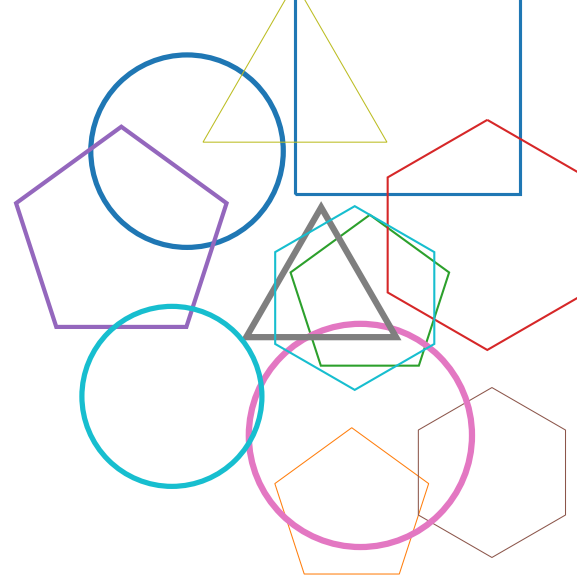[{"shape": "square", "thickness": 1.5, "radius": 0.97, "center": [0.706, 0.858]}, {"shape": "circle", "thickness": 2.5, "radius": 0.83, "center": [0.324, 0.737]}, {"shape": "pentagon", "thickness": 0.5, "radius": 0.7, "center": [0.609, 0.118]}, {"shape": "pentagon", "thickness": 1, "radius": 0.72, "center": [0.64, 0.483]}, {"shape": "hexagon", "thickness": 1, "radius": 1.0, "center": [0.844, 0.592]}, {"shape": "pentagon", "thickness": 2, "radius": 0.96, "center": [0.21, 0.588]}, {"shape": "hexagon", "thickness": 0.5, "radius": 0.74, "center": [0.852, 0.181]}, {"shape": "circle", "thickness": 3, "radius": 0.97, "center": [0.624, 0.245]}, {"shape": "triangle", "thickness": 3, "radius": 0.75, "center": [0.556, 0.49]}, {"shape": "triangle", "thickness": 0.5, "radius": 0.92, "center": [0.511, 0.845]}, {"shape": "hexagon", "thickness": 1, "radius": 0.8, "center": [0.614, 0.483]}, {"shape": "circle", "thickness": 2.5, "radius": 0.78, "center": [0.298, 0.313]}]